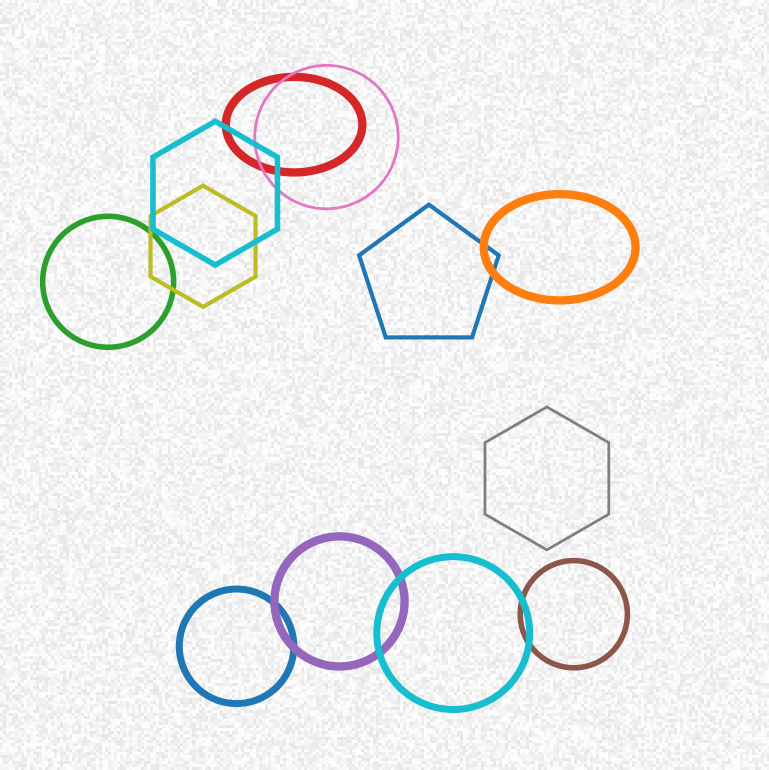[{"shape": "pentagon", "thickness": 1.5, "radius": 0.48, "center": [0.557, 0.639]}, {"shape": "circle", "thickness": 2.5, "radius": 0.37, "center": [0.307, 0.161]}, {"shape": "oval", "thickness": 3, "radius": 0.49, "center": [0.727, 0.679]}, {"shape": "circle", "thickness": 2, "radius": 0.43, "center": [0.14, 0.634]}, {"shape": "oval", "thickness": 3, "radius": 0.44, "center": [0.382, 0.838]}, {"shape": "circle", "thickness": 3, "radius": 0.42, "center": [0.441, 0.219]}, {"shape": "circle", "thickness": 2, "radius": 0.35, "center": [0.745, 0.202]}, {"shape": "circle", "thickness": 1, "radius": 0.47, "center": [0.424, 0.822]}, {"shape": "hexagon", "thickness": 1, "radius": 0.46, "center": [0.71, 0.379]}, {"shape": "hexagon", "thickness": 1.5, "radius": 0.39, "center": [0.264, 0.68]}, {"shape": "circle", "thickness": 2.5, "radius": 0.5, "center": [0.589, 0.178]}, {"shape": "hexagon", "thickness": 2, "radius": 0.47, "center": [0.28, 0.749]}]